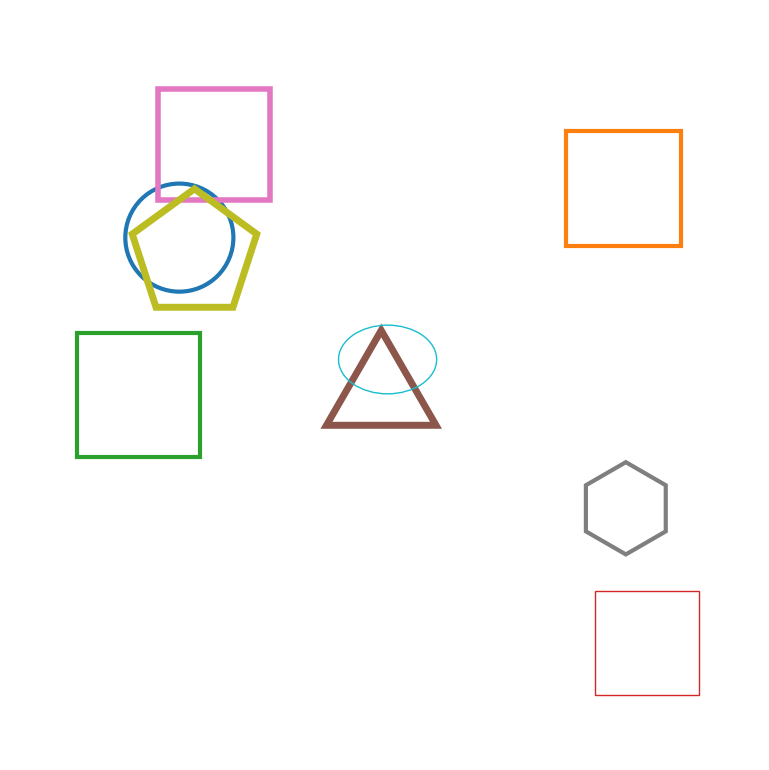[{"shape": "circle", "thickness": 1.5, "radius": 0.35, "center": [0.233, 0.691]}, {"shape": "square", "thickness": 1.5, "radius": 0.37, "center": [0.81, 0.755]}, {"shape": "square", "thickness": 1.5, "radius": 0.4, "center": [0.18, 0.487]}, {"shape": "square", "thickness": 0.5, "radius": 0.34, "center": [0.84, 0.165]}, {"shape": "triangle", "thickness": 2.5, "radius": 0.41, "center": [0.495, 0.489]}, {"shape": "square", "thickness": 2, "radius": 0.36, "center": [0.278, 0.813]}, {"shape": "hexagon", "thickness": 1.5, "radius": 0.3, "center": [0.813, 0.34]}, {"shape": "pentagon", "thickness": 2.5, "radius": 0.43, "center": [0.253, 0.67]}, {"shape": "oval", "thickness": 0.5, "radius": 0.32, "center": [0.503, 0.533]}]